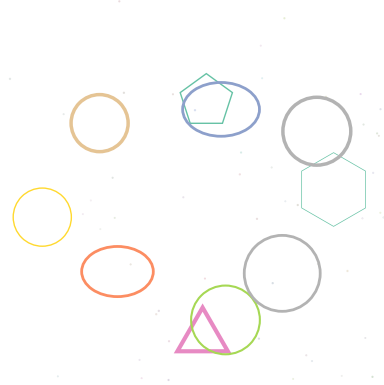[{"shape": "hexagon", "thickness": 0.5, "radius": 0.48, "center": [0.866, 0.508]}, {"shape": "pentagon", "thickness": 1, "radius": 0.36, "center": [0.536, 0.737]}, {"shape": "oval", "thickness": 2, "radius": 0.47, "center": [0.305, 0.295]}, {"shape": "oval", "thickness": 2, "radius": 0.5, "center": [0.574, 0.716]}, {"shape": "triangle", "thickness": 3, "radius": 0.38, "center": [0.526, 0.125]}, {"shape": "circle", "thickness": 1.5, "radius": 0.45, "center": [0.586, 0.169]}, {"shape": "circle", "thickness": 1, "radius": 0.38, "center": [0.11, 0.436]}, {"shape": "circle", "thickness": 2.5, "radius": 0.37, "center": [0.259, 0.68]}, {"shape": "circle", "thickness": 2.5, "radius": 0.44, "center": [0.823, 0.659]}, {"shape": "circle", "thickness": 2, "radius": 0.49, "center": [0.733, 0.29]}]